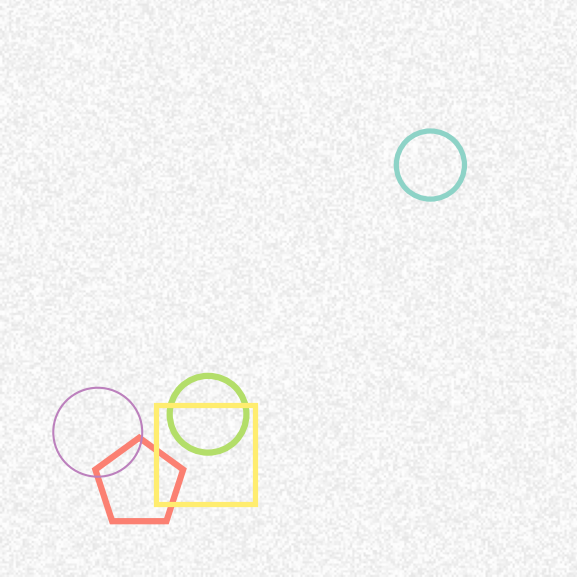[{"shape": "circle", "thickness": 2.5, "radius": 0.29, "center": [0.745, 0.713]}, {"shape": "pentagon", "thickness": 3, "radius": 0.4, "center": [0.241, 0.161]}, {"shape": "circle", "thickness": 3, "radius": 0.33, "center": [0.36, 0.282]}, {"shape": "circle", "thickness": 1, "radius": 0.39, "center": [0.169, 0.251]}, {"shape": "square", "thickness": 2.5, "radius": 0.43, "center": [0.356, 0.212]}]